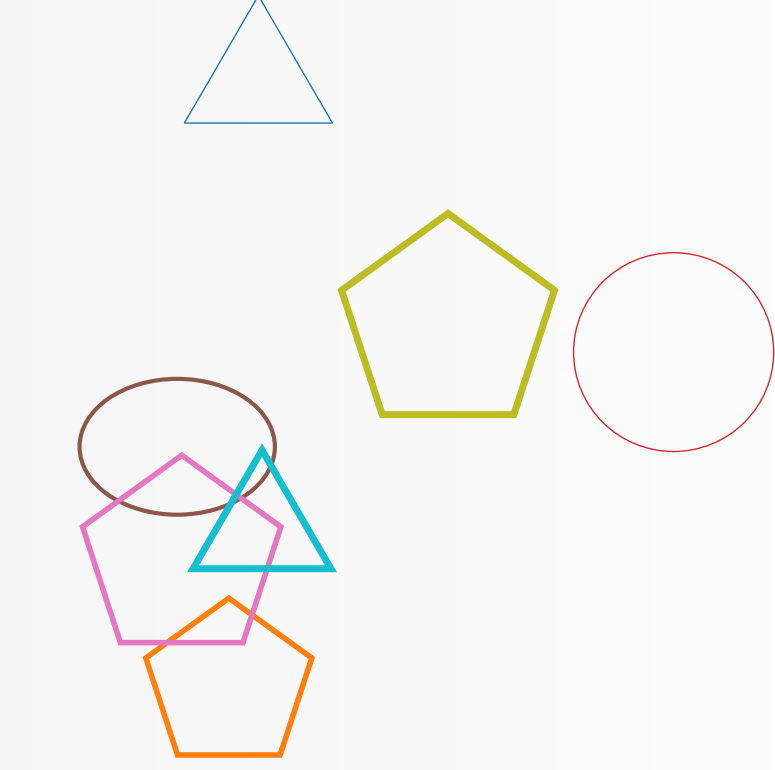[{"shape": "triangle", "thickness": 0.5, "radius": 0.55, "center": [0.333, 0.895]}, {"shape": "pentagon", "thickness": 2, "radius": 0.56, "center": [0.295, 0.111]}, {"shape": "circle", "thickness": 0.5, "radius": 0.65, "center": [0.869, 0.543]}, {"shape": "oval", "thickness": 1.5, "radius": 0.63, "center": [0.229, 0.42]}, {"shape": "pentagon", "thickness": 2, "radius": 0.67, "center": [0.234, 0.274]}, {"shape": "pentagon", "thickness": 2.5, "radius": 0.72, "center": [0.578, 0.578]}, {"shape": "triangle", "thickness": 2.5, "radius": 0.51, "center": [0.338, 0.313]}]